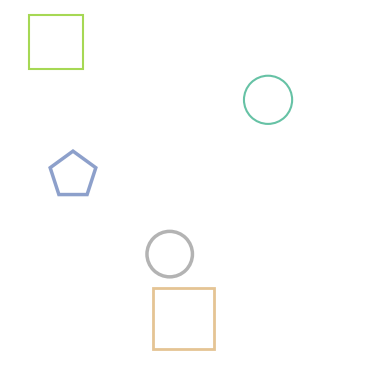[{"shape": "circle", "thickness": 1.5, "radius": 0.31, "center": [0.696, 0.741]}, {"shape": "pentagon", "thickness": 2.5, "radius": 0.31, "center": [0.19, 0.545]}, {"shape": "square", "thickness": 1.5, "radius": 0.35, "center": [0.145, 0.89]}, {"shape": "square", "thickness": 2, "radius": 0.39, "center": [0.477, 0.173]}, {"shape": "circle", "thickness": 2.5, "radius": 0.3, "center": [0.441, 0.34]}]